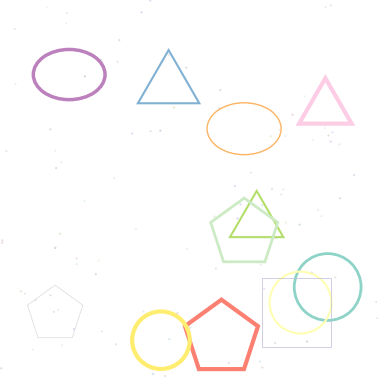[{"shape": "circle", "thickness": 2, "radius": 0.43, "center": [0.851, 0.254]}, {"shape": "circle", "thickness": 1.5, "radius": 0.4, "center": [0.781, 0.214]}, {"shape": "square", "thickness": 0.5, "radius": 0.45, "center": [0.77, 0.189]}, {"shape": "pentagon", "thickness": 3, "radius": 0.5, "center": [0.575, 0.122]}, {"shape": "triangle", "thickness": 1.5, "radius": 0.46, "center": [0.438, 0.778]}, {"shape": "oval", "thickness": 1, "radius": 0.48, "center": [0.634, 0.666]}, {"shape": "triangle", "thickness": 1.5, "radius": 0.4, "center": [0.667, 0.424]}, {"shape": "triangle", "thickness": 3, "radius": 0.39, "center": [0.845, 0.718]}, {"shape": "pentagon", "thickness": 0.5, "radius": 0.38, "center": [0.143, 0.184]}, {"shape": "oval", "thickness": 2.5, "radius": 0.47, "center": [0.18, 0.806]}, {"shape": "pentagon", "thickness": 2, "radius": 0.46, "center": [0.634, 0.394]}, {"shape": "circle", "thickness": 3, "radius": 0.37, "center": [0.418, 0.116]}]